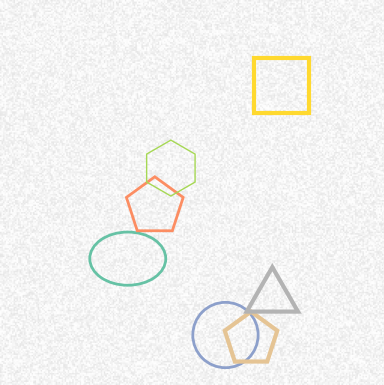[{"shape": "oval", "thickness": 2, "radius": 0.49, "center": [0.332, 0.328]}, {"shape": "pentagon", "thickness": 2, "radius": 0.39, "center": [0.402, 0.463]}, {"shape": "circle", "thickness": 2, "radius": 0.42, "center": [0.586, 0.13]}, {"shape": "hexagon", "thickness": 1, "radius": 0.36, "center": [0.444, 0.563]}, {"shape": "square", "thickness": 3, "radius": 0.36, "center": [0.732, 0.777]}, {"shape": "pentagon", "thickness": 3, "radius": 0.36, "center": [0.652, 0.119]}, {"shape": "triangle", "thickness": 3, "radius": 0.38, "center": [0.707, 0.229]}]